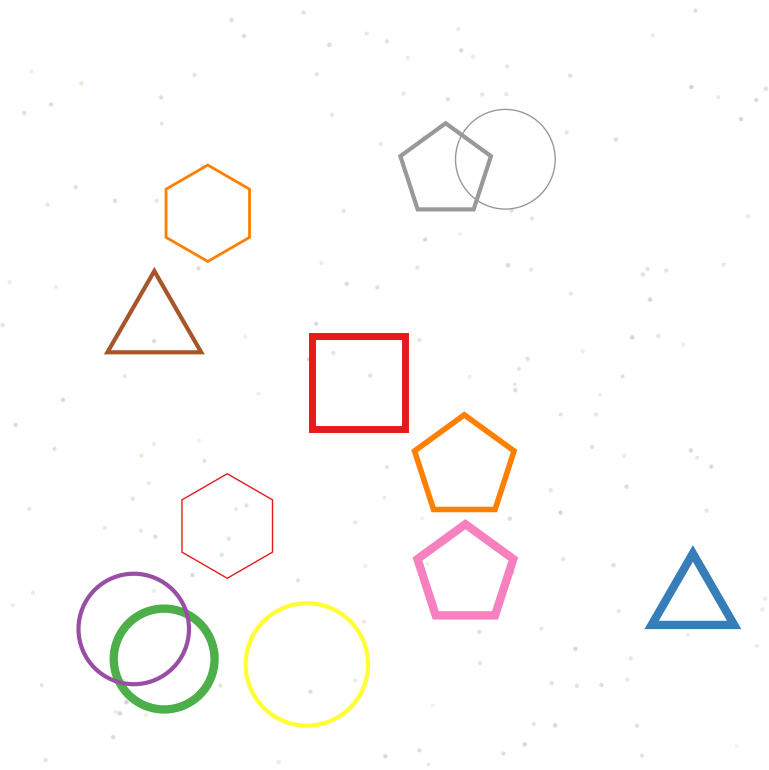[{"shape": "hexagon", "thickness": 0.5, "radius": 0.34, "center": [0.295, 0.317]}, {"shape": "square", "thickness": 2.5, "radius": 0.3, "center": [0.466, 0.503]}, {"shape": "triangle", "thickness": 3, "radius": 0.31, "center": [0.9, 0.219]}, {"shape": "circle", "thickness": 3, "radius": 0.33, "center": [0.213, 0.144]}, {"shape": "circle", "thickness": 1.5, "radius": 0.36, "center": [0.174, 0.183]}, {"shape": "pentagon", "thickness": 2, "radius": 0.34, "center": [0.603, 0.393]}, {"shape": "hexagon", "thickness": 1, "radius": 0.31, "center": [0.27, 0.723]}, {"shape": "circle", "thickness": 1.5, "radius": 0.4, "center": [0.399, 0.137]}, {"shape": "triangle", "thickness": 1.5, "radius": 0.35, "center": [0.2, 0.578]}, {"shape": "pentagon", "thickness": 3, "radius": 0.33, "center": [0.604, 0.254]}, {"shape": "pentagon", "thickness": 1.5, "radius": 0.31, "center": [0.579, 0.778]}, {"shape": "circle", "thickness": 0.5, "radius": 0.32, "center": [0.656, 0.793]}]